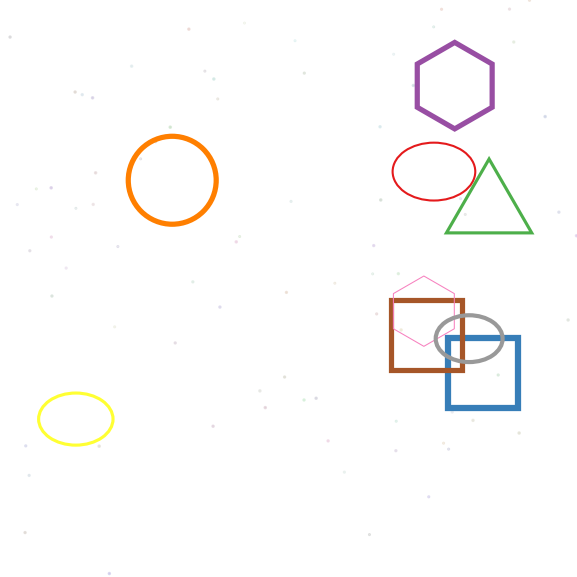[{"shape": "oval", "thickness": 1, "radius": 0.36, "center": [0.751, 0.702]}, {"shape": "square", "thickness": 3, "radius": 0.3, "center": [0.836, 0.353]}, {"shape": "triangle", "thickness": 1.5, "radius": 0.43, "center": [0.847, 0.639]}, {"shape": "hexagon", "thickness": 2.5, "radius": 0.37, "center": [0.787, 0.851]}, {"shape": "circle", "thickness": 2.5, "radius": 0.38, "center": [0.298, 0.687]}, {"shape": "oval", "thickness": 1.5, "radius": 0.32, "center": [0.131, 0.273]}, {"shape": "square", "thickness": 2.5, "radius": 0.31, "center": [0.738, 0.419]}, {"shape": "hexagon", "thickness": 0.5, "radius": 0.3, "center": [0.734, 0.46]}, {"shape": "oval", "thickness": 2, "radius": 0.29, "center": [0.812, 0.413]}]